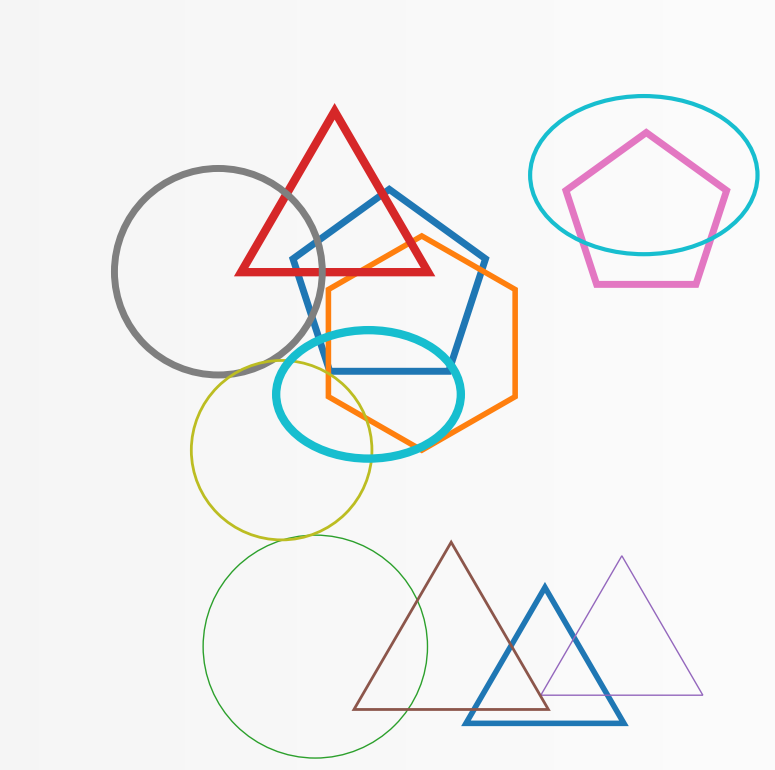[{"shape": "pentagon", "thickness": 2.5, "radius": 0.65, "center": [0.502, 0.623]}, {"shape": "triangle", "thickness": 2, "radius": 0.59, "center": [0.703, 0.119]}, {"shape": "hexagon", "thickness": 2, "radius": 0.7, "center": [0.544, 0.554]}, {"shape": "circle", "thickness": 0.5, "radius": 0.72, "center": [0.407, 0.16]}, {"shape": "triangle", "thickness": 3, "radius": 0.7, "center": [0.432, 0.716]}, {"shape": "triangle", "thickness": 0.5, "radius": 0.6, "center": [0.802, 0.157]}, {"shape": "triangle", "thickness": 1, "radius": 0.72, "center": [0.582, 0.151]}, {"shape": "pentagon", "thickness": 2.5, "radius": 0.55, "center": [0.834, 0.719]}, {"shape": "circle", "thickness": 2.5, "radius": 0.67, "center": [0.282, 0.647]}, {"shape": "circle", "thickness": 1, "radius": 0.58, "center": [0.363, 0.415]}, {"shape": "oval", "thickness": 1.5, "radius": 0.73, "center": [0.831, 0.773]}, {"shape": "oval", "thickness": 3, "radius": 0.6, "center": [0.475, 0.488]}]